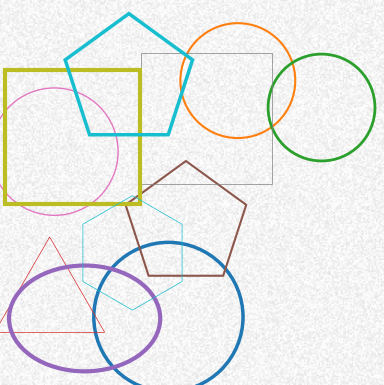[{"shape": "circle", "thickness": 2.5, "radius": 0.97, "center": [0.437, 0.177]}, {"shape": "circle", "thickness": 1.5, "radius": 0.75, "center": [0.618, 0.791]}, {"shape": "circle", "thickness": 2, "radius": 0.69, "center": [0.835, 0.721]}, {"shape": "triangle", "thickness": 0.5, "radius": 0.83, "center": [0.129, 0.219]}, {"shape": "oval", "thickness": 3, "radius": 0.98, "center": [0.22, 0.173]}, {"shape": "pentagon", "thickness": 1.5, "radius": 0.82, "center": [0.483, 0.417]}, {"shape": "circle", "thickness": 1, "radius": 0.83, "center": [0.141, 0.606]}, {"shape": "square", "thickness": 0.5, "radius": 0.85, "center": [0.536, 0.692]}, {"shape": "square", "thickness": 3, "radius": 0.87, "center": [0.189, 0.644]}, {"shape": "hexagon", "thickness": 0.5, "radius": 0.74, "center": [0.344, 0.343]}, {"shape": "pentagon", "thickness": 2.5, "radius": 0.87, "center": [0.335, 0.791]}]